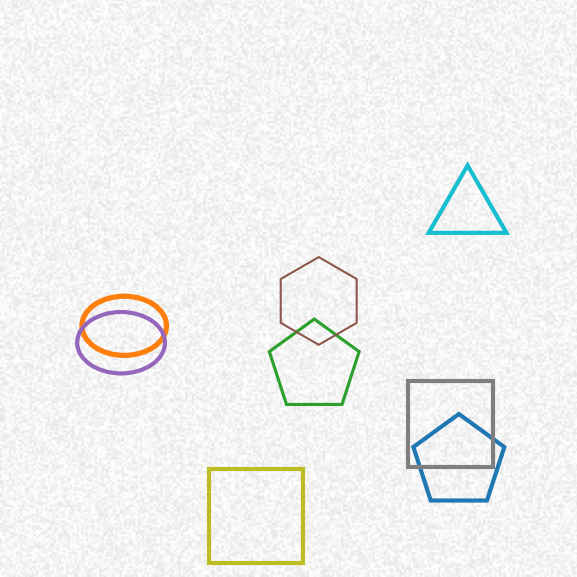[{"shape": "pentagon", "thickness": 2, "radius": 0.41, "center": [0.795, 0.199]}, {"shape": "oval", "thickness": 2.5, "radius": 0.37, "center": [0.215, 0.435]}, {"shape": "pentagon", "thickness": 1.5, "radius": 0.41, "center": [0.544, 0.365]}, {"shape": "oval", "thickness": 2, "radius": 0.38, "center": [0.21, 0.406]}, {"shape": "hexagon", "thickness": 1, "radius": 0.38, "center": [0.552, 0.478]}, {"shape": "square", "thickness": 2, "radius": 0.37, "center": [0.78, 0.265]}, {"shape": "square", "thickness": 2, "radius": 0.4, "center": [0.443, 0.105]}, {"shape": "triangle", "thickness": 2, "radius": 0.39, "center": [0.81, 0.635]}]